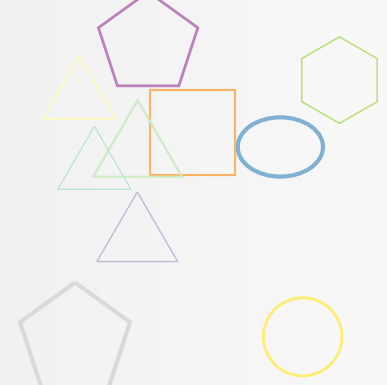[{"shape": "triangle", "thickness": 0.5, "radius": 0.54, "center": [0.244, 0.563]}, {"shape": "triangle", "thickness": 1, "radius": 0.55, "center": [0.204, 0.745]}, {"shape": "triangle", "thickness": 1, "radius": 0.6, "center": [0.354, 0.381]}, {"shape": "oval", "thickness": 3, "radius": 0.55, "center": [0.724, 0.618]}, {"shape": "square", "thickness": 1.5, "radius": 0.55, "center": [0.497, 0.656]}, {"shape": "hexagon", "thickness": 1, "radius": 0.56, "center": [0.876, 0.792]}, {"shape": "pentagon", "thickness": 3, "radius": 0.75, "center": [0.194, 0.117]}, {"shape": "pentagon", "thickness": 2, "radius": 0.67, "center": [0.382, 0.886]}, {"shape": "triangle", "thickness": 1.5, "radius": 0.66, "center": [0.355, 0.607]}, {"shape": "circle", "thickness": 2, "radius": 0.51, "center": [0.781, 0.125]}]